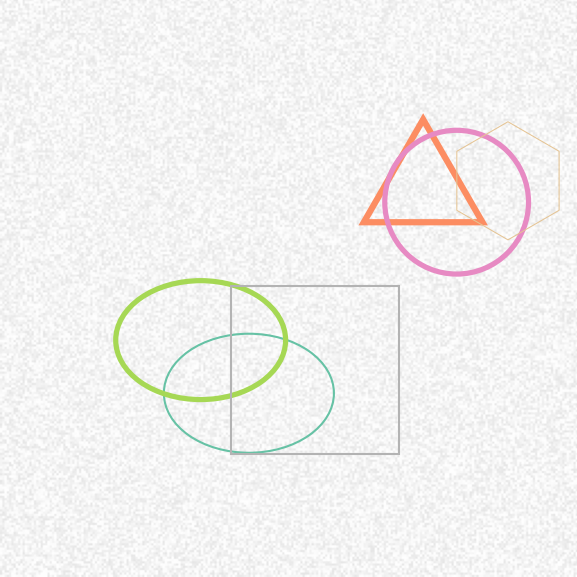[{"shape": "oval", "thickness": 1, "radius": 0.74, "center": [0.431, 0.318]}, {"shape": "triangle", "thickness": 3, "radius": 0.59, "center": [0.733, 0.674]}, {"shape": "circle", "thickness": 2.5, "radius": 0.62, "center": [0.791, 0.649]}, {"shape": "oval", "thickness": 2.5, "radius": 0.74, "center": [0.347, 0.41]}, {"shape": "hexagon", "thickness": 0.5, "radius": 0.51, "center": [0.88, 0.686]}, {"shape": "square", "thickness": 1, "radius": 0.73, "center": [0.545, 0.359]}]